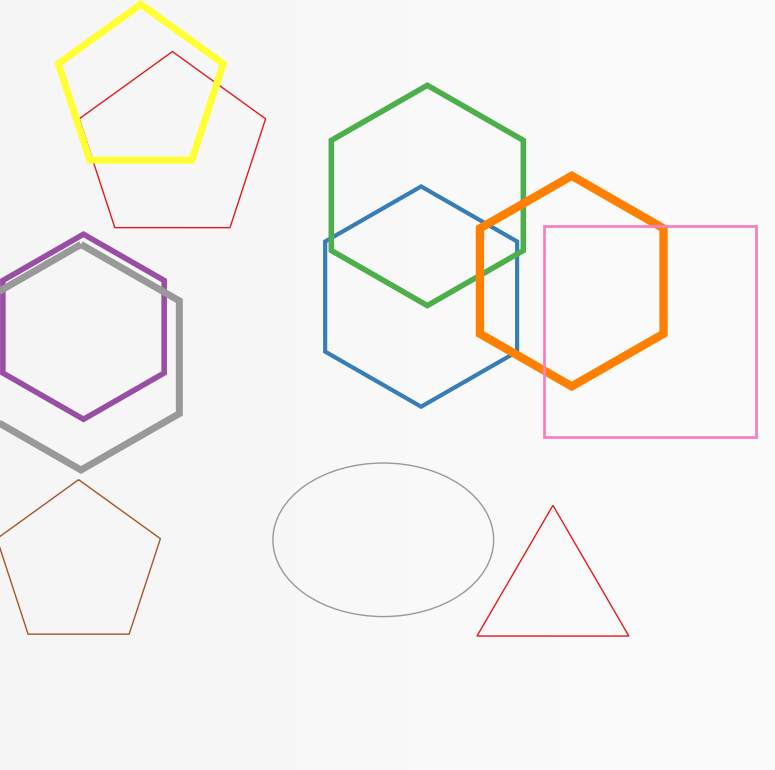[{"shape": "triangle", "thickness": 0.5, "radius": 0.57, "center": [0.713, 0.231]}, {"shape": "pentagon", "thickness": 0.5, "radius": 0.63, "center": [0.222, 0.807]}, {"shape": "hexagon", "thickness": 1.5, "radius": 0.72, "center": [0.543, 0.615]}, {"shape": "hexagon", "thickness": 2, "radius": 0.72, "center": [0.551, 0.746]}, {"shape": "hexagon", "thickness": 2, "radius": 0.6, "center": [0.108, 0.576]}, {"shape": "hexagon", "thickness": 3, "radius": 0.68, "center": [0.738, 0.635]}, {"shape": "pentagon", "thickness": 2.5, "radius": 0.56, "center": [0.182, 0.883]}, {"shape": "pentagon", "thickness": 0.5, "radius": 0.55, "center": [0.101, 0.266]}, {"shape": "square", "thickness": 1, "radius": 0.69, "center": [0.839, 0.569]}, {"shape": "hexagon", "thickness": 2.5, "radius": 0.73, "center": [0.105, 0.536]}, {"shape": "oval", "thickness": 0.5, "radius": 0.71, "center": [0.495, 0.299]}]